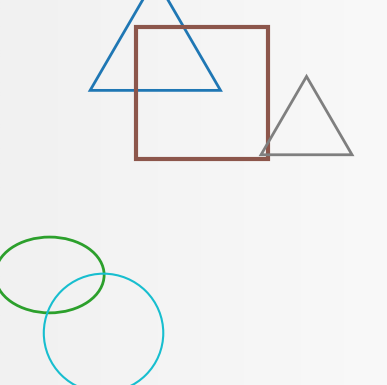[{"shape": "triangle", "thickness": 2, "radius": 0.97, "center": [0.401, 0.862]}, {"shape": "oval", "thickness": 2, "radius": 0.7, "center": [0.128, 0.286]}, {"shape": "square", "thickness": 3, "radius": 0.86, "center": [0.521, 0.759]}, {"shape": "triangle", "thickness": 2, "radius": 0.68, "center": [0.791, 0.666]}, {"shape": "circle", "thickness": 1.5, "radius": 0.77, "center": [0.267, 0.135]}]